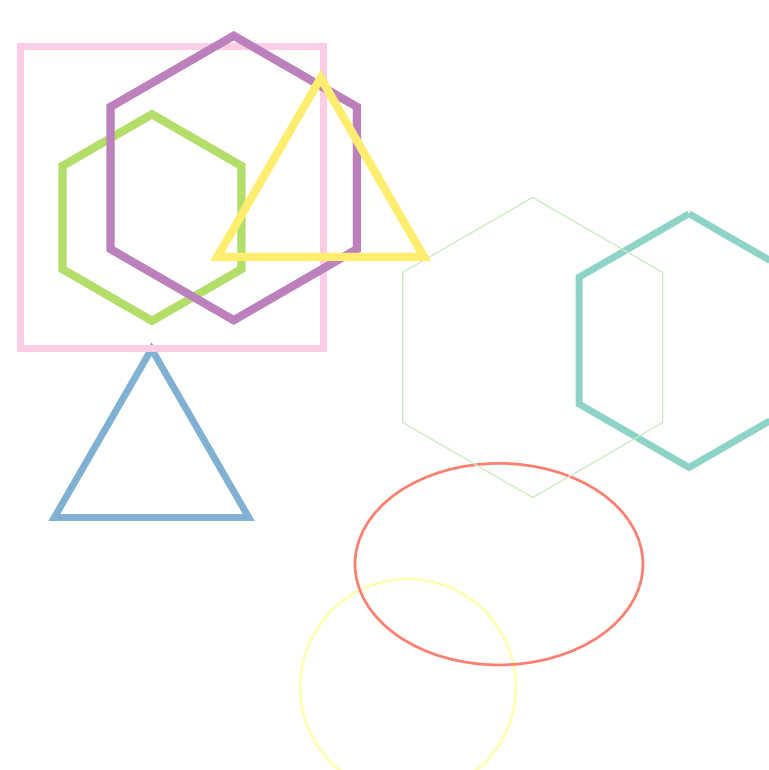[{"shape": "hexagon", "thickness": 2.5, "radius": 0.82, "center": [0.895, 0.558]}, {"shape": "circle", "thickness": 1, "radius": 0.7, "center": [0.53, 0.108]}, {"shape": "oval", "thickness": 1, "radius": 0.93, "center": [0.648, 0.267]}, {"shape": "triangle", "thickness": 2.5, "radius": 0.73, "center": [0.197, 0.401]}, {"shape": "hexagon", "thickness": 3, "radius": 0.67, "center": [0.197, 0.717]}, {"shape": "square", "thickness": 2.5, "radius": 0.98, "center": [0.223, 0.744]}, {"shape": "hexagon", "thickness": 3, "radius": 0.92, "center": [0.304, 0.769]}, {"shape": "hexagon", "thickness": 0.5, "radius": 0.97, "center": [0.692, 0.549]}, {"shape": "triangle", "thickness": 3, "radius": 0.77, "center": [0.416, 0.744]}]